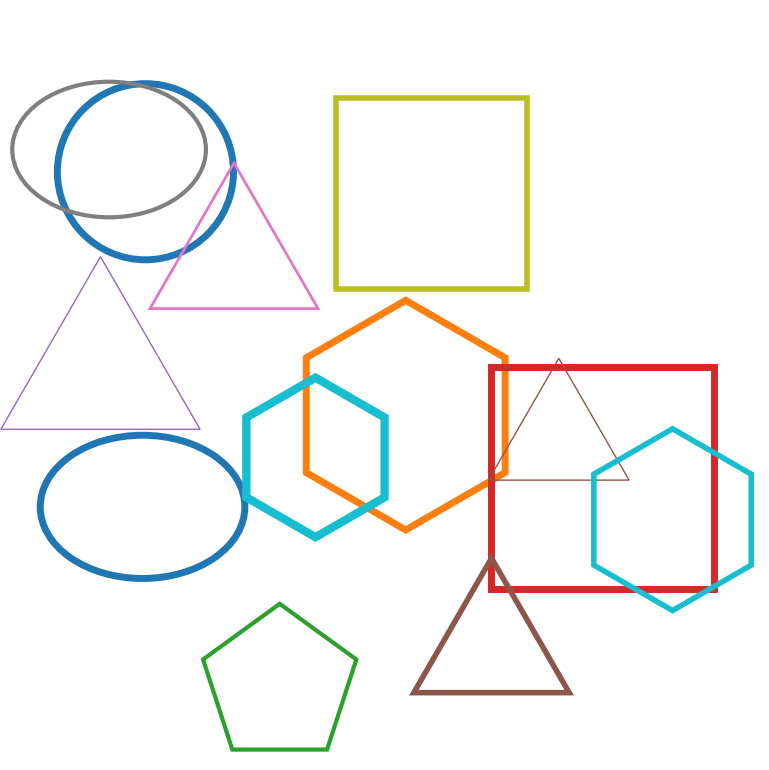[{"shape": "circle", "thickness": 2.5, "radius": 0.57, "center": [0.189, 0.777]}, {"shape": "oval", "thickness": 2.5, "radius": 0.66, "center": [0.185, 0.342]}, {"shape": "hexagon", "thickness": 2.5, "radius": 0.75, "center": [0.527, 0.461]}, {"shape": "pentagon", "thickness": 1.5, "radius": 0.52, "center": [0.363, 0.111]}, {"shape": "square", "thickness": 2.5, "radius": 0.72, "center": [0.783, 0.379]}, {"shape": "triangle", "thickness": 0.5, "radius": 0.75, "center": [0.13, 0.517]}, {"shape": "triangle", "thickness": 0.5, "radius": 0.53, "center": [0.726, 0.429]}, {"shape": "triangle", "thickness": 2, "radius": 0.58, "center": [0.638, 0.159]}, {"shape": "triangle", "thickness": 1, "radius": 0.63, "center": [0.304, 0.662]}, {"shape": "oval", "thickness": 1.5, "radius": 0.63, "center": [0.142, 0.806]}, {"shape": "square", "thickness": 2, "radius": 0.62, "center": [0.561, 0.749]}, {"shape": "hexagon", "thickness": 2, "radius": 0.59, "center": [0.873, 0.325]}, {"shape": "hexagon", "thickness": 3, "radius": 0.52, "center": [0.41, 0.406]}]